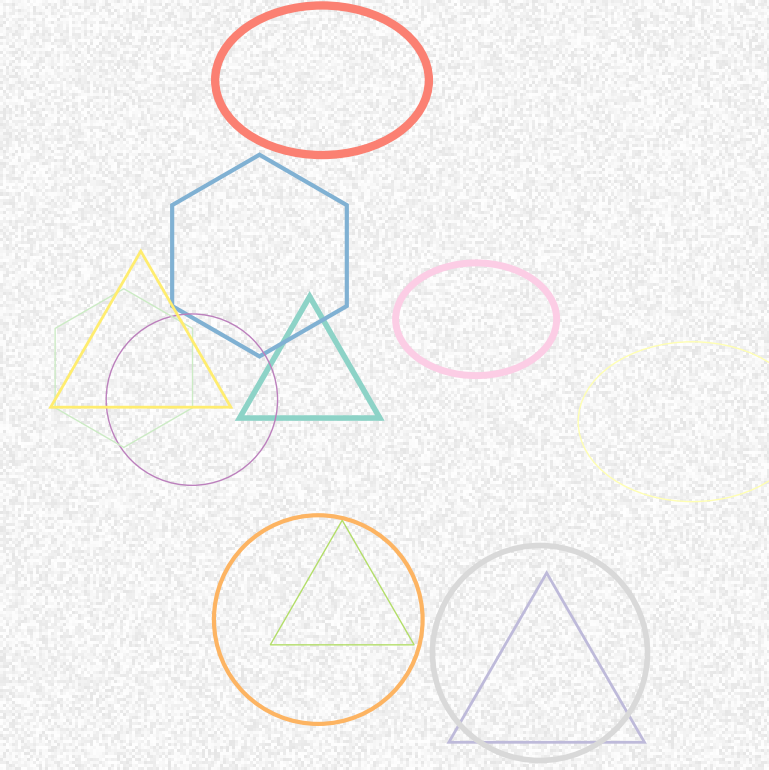[{"shape": "triangle", "thickness": 2, "radius": 0.53, "center": [0.402, 0.51]}, {"shape": "oval", "thickness": 0.5, "radius": 0.74, "center": [0.899, 0.452]}, {"shape": "triangle", "thickness": 1, "radius": 0.73, "center": [0.71, 0.109]}, {"shape": "oval", "thickness": 3, "radius": 0.69, "center": [0.418, 0.896]}, {"shape": "hexagon", "thickness": 1.5, "radius": 0.65, "center": [0.337, 0.668]}, {"shape": "circle", "thickness": 1.5, "radius": 0.68, "center": [0.413, 0.195]}, {"shape": "triangle", "thickness": 0.5, "radius": 0.54, "center": [0.444, 0.216]}, {"shape": "oval", "thickness": 2.5, "radius": 0.52, "center": [0.618, 0.585]}, {"shape": "circle", "thickness": 2, "radius": 0.7, "center": [0.701, 0.152]}, {"shape": "circle", "thickness": 0.5, "radius": 0.56, "center": [0.249, 0.481]}, {"shape": "hexagon", "thickness": 0.5, "radius": 0.52, "center": [0.161, 0.522]}, {"shape": "triangle", "thickness": 1, "radius": 0.68, "center": [0.183, 0.539]}]